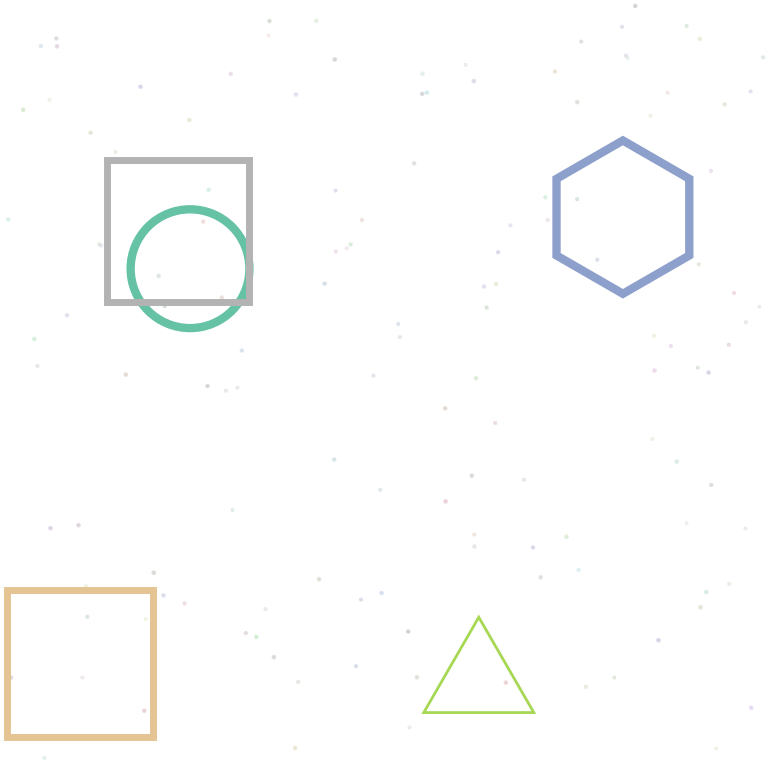[{"shape": "circle", "thickness": 3, "radius": 0.39, "center": [0.247, 0.651]}, {"shape": "hexagon", "thickness": 3, "radius": 0.5, "center": [0.809, 0.718]}, {"shape": "triangle", "thickness": 1, "radius": 0.41, "center": [0.622, 0.116]}, {"shape": "square", "thickness": 2.5, "radius": 0.48, "center": [0.104, 0.138]}, {"shape": "square", "thickness": 2.5, "radius": 0.46, "center": [0.231, 0.7]}]